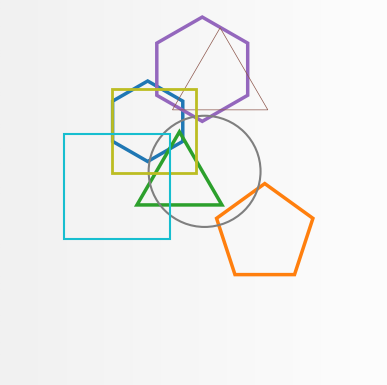[{"shape": "hexagon", "thickness": 2.5, "radius": 0.52, "center": [0.381, 0.685]}, {"shape": "pentagon", "thickness": 2.5, "radius": 0.65, "center": [0.683, 0.392]}, {"shape": "triangle", "thickness": 2.5, "radius": 0.63, "center": [0.463, 0.531]}, {"shape": "hexagon", "thickness": 2.5, "radius": 0.68, "center": [0.522, 0.82]}, {"shape": "triangle", "thickness": 0.5, "radius": 0.71, "center": [0.568, 0.786]}, {"shape": "circle", "thickness": 1.5, "radius": 0.72, "center": [0.528, 0.555]}, {"shape": "square", "thickness": 2, "radius": 0.55, "center": [0.397, 0.66]}, {"shape": "square", "thickness": 1.5, "radius": 0.69, "center": [0.302, 0.516]}]